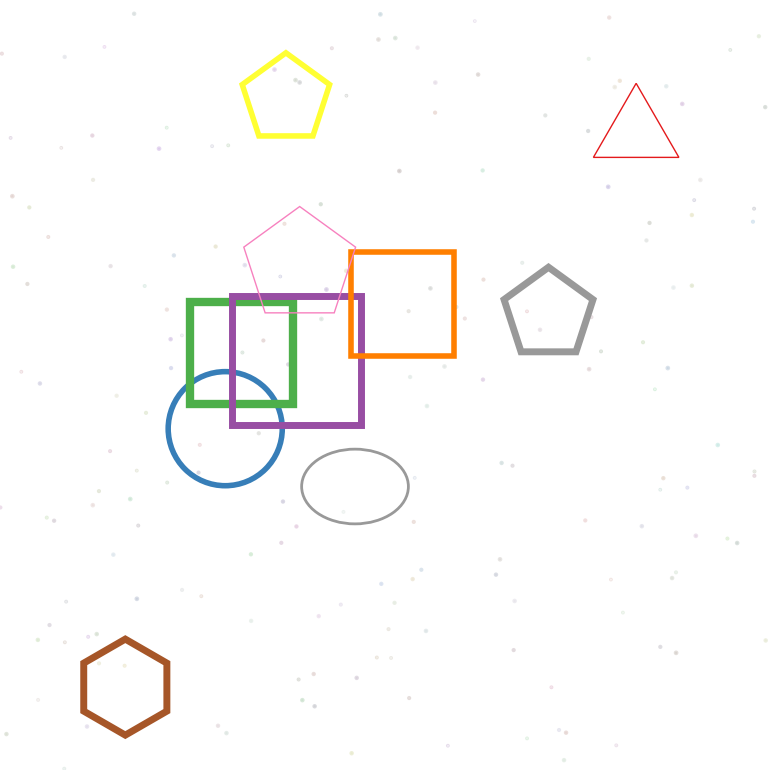[{"shape": "triangle", "thickness": 0.5, "radius": 0.32, "center": [0.826, 0.828]}, {"shape": "circle", "thickness": 2, "radius": 0.37, "center": [0.292, 0.443]}, {"shape": "square", "thickness": 3, "radius": 0.33, "center": [0.314, 0.541]}, {"shape": "square", "thickness": 2.5, "radius": 0.42, "center": [0.385, 0.532]}, {"shape": "square", "thickness": 2, "radius": 0.34, "center": [0.523, 0.605]}, {"shape": "pentagon", "thickness": 2, "radius": 0.3, "center": [0.371, 0.872]}, {"shape": "hexagon", "thickness": 2.5, "radius": 0.31, "center": [0.163, 0.108]}, {"shape": "pentagon", "thickness": 0.5, "radius": 0.38, "center": [0.389, 0.655]}, {"shape": "pentagon", "thickness": 2.5, "radius": 0.3, "center": [0.712, 0.592]}, {"shape": "oval", "thickness": 1, "radius": 0.35, "center": [0.461, 0.368]}]